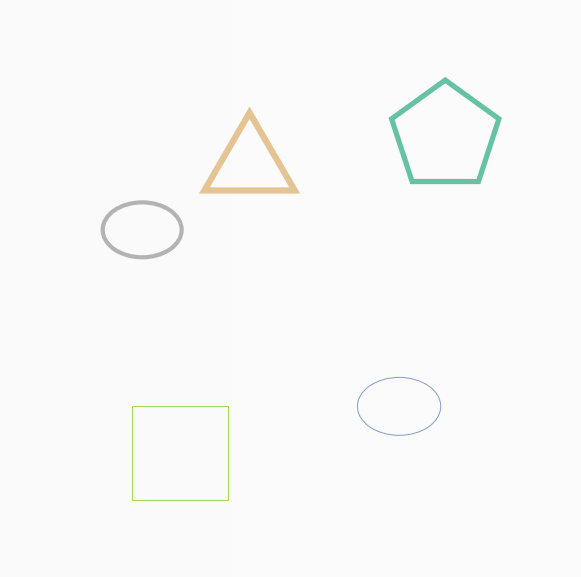[{"shape": "pentagon", "thickness": 2.5, "radius": 0.49, "center": [0.766, 0.763]}, {"shape": "oval", "thickness": 0.5, "radius": 0.36, "center": [0.687, 0.295]}, {"shape": "square", "thickness": 0.5, "radius": 0.41, "center": [0.31, 0.215]}, {"shape": "triangle", "thickness": 3, "radius": 0.45, "center": [0.429, 0.714]}, {"shape": "oval", "thickness": 2, "radius": 0.34, "center": [0.245, 0.601]}]